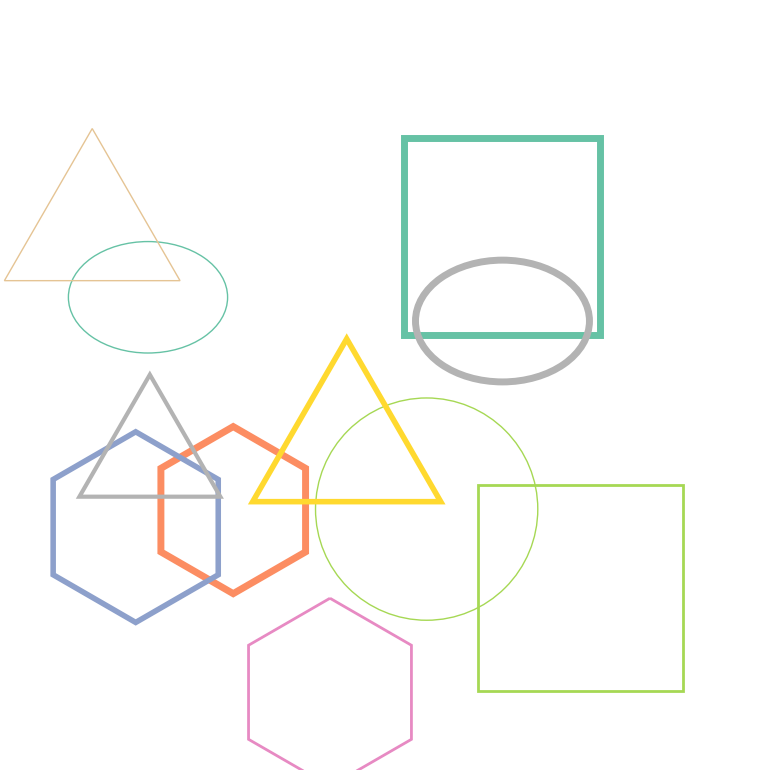[{"shape": "oval", "thickness": 0.5, "radius": 0.52, "center": [0.192, 0.614]}, {"shape": "square", "thickness": 2.5, "radius": 0.64, "center": [0.652, 0.693]}, {"shape": "hexagon", "thickness": 2.5, "radius": 0.54, "center": [0.303, 0.338]}, {"shape": "hexagon", "thickness": 2, "radius": 0.62, "center": [0.176, 0.315]}, {"shape": "hexagon", "thickness": 1, "radius": 0.61, "center": [0.429, 0.101]}, {"shape": "square", "thickness": 1, "radius": 0.67, "center": [0.754, 0.236]}, {"shape": "circle", "thickness": 0.5, "radius": 0.72, "center": [0.554, 0.339]}, {"shape": "triangle", "thickness": 2, "radius": 0.7, "center": [0.45, 0.419]}, {"shape": "triangle", "thickness": 0.5, "radius": 0.66, "center": [0.12, 0.701]}, {"shape": "oval", "thickness": 2.5, "radius": 0.56, "center": [0.653, 0.583]}, {"shape": "triangle", "thickness": 1.5, "radius": 0.53, "center": [0.195, 0.408]}]